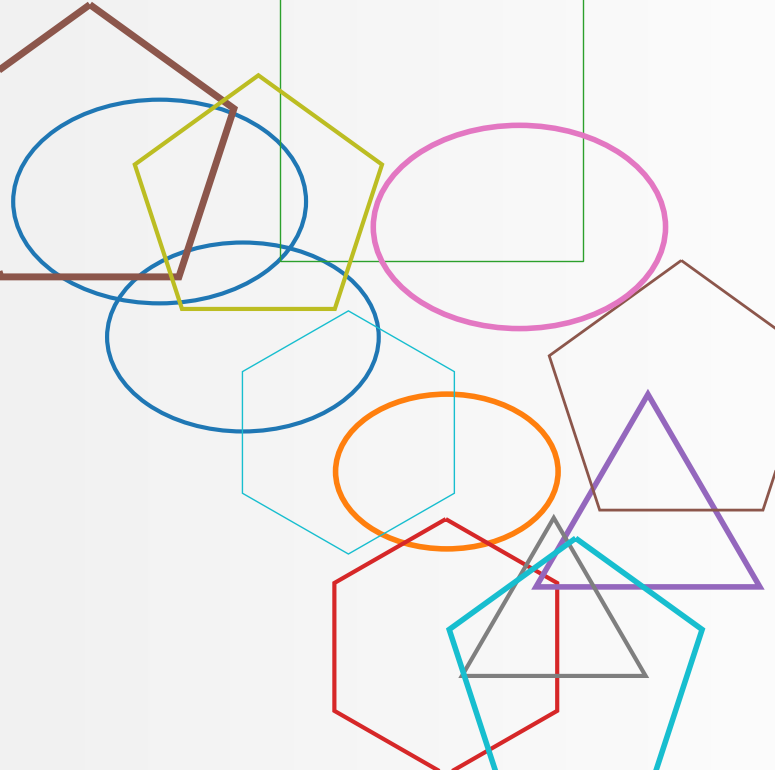[{"shape": "oval", "thickness": 1.5, "radius": 0.94, "center": [0.206, 0.738]}, {"shape": "oval", "thickness": 1.5, "radius": 0.88, "center": [0.313, 0.562]}, {"shape": "oval", "thickness": 2, "radius": 0.72, "center": [0.577, 0.388]}, {"shape": "square", "thickness": 0.5, "radius": 0.98, "center": [0.557, 0.856]}, {"shape": "hexagon", "thickness": 1.5, "radius": 0.83, "center": [0.575, 0.16]}, {"shape": "triangle", "thickness": 2, "radius": 0.83, "center": [0.836, 0.321]}, {"shape": "pentagon", "thickness": 1, "radius": 0.9, "center": [0.879, 0.483]}, {"shape": "pentagon", "thickness": 2.5, "radius": 0.98, "center": [0.116, 0.799]}, {"shape": "oval", "thickness": 2, "radius": 0.94, "center": [0.67, 0.705]}, {"shape": "triangle", "thickness": 1.5, "radius": 0.68, "center": [0.715, 0.191]}, {"shape": "pentagon", "thickness": 1.5, "radius": 0.84, "center": [0.333, 0.734]}, {"shape": "pentagon", "thickness": 2, "radius": 0.86, "center": [0.743, 0.129]}, {"shape": "hexagon", "thickness": 0.5, "radius": 0.79, "center": [0.45, 0.438]}]